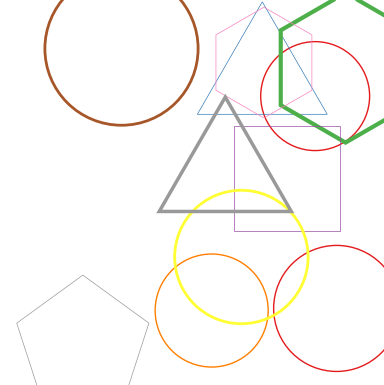[{"shape": "circle", "thickness": 1, "radius": 0.82, "center": [0.874, 0.199]}, {"shape": "circle", "thickness": 1, "radius": 0.71, "center": [0.819, 0.75]}, {"shape": "triangle", "thickness": 0.5, "radius": 0.97, "center": [0.681, 0.8]}, {"shape": "hexagon", "thickness": 3, "radius": 0.97, "center": [0.898, 0.824]}, {"shape": "square", "thickness": 0.5, "radius": 0.68, "center": [0.746, 0.536]}, {"shape": "circle", "thickness": 1, "radius": 0.73, "center": [0.55, 0.193]}, {"shape": "circle", "thickness": 2, "radius": 0.87, "center": [0.627, 0.332]}, {"shape": "circle", "thickness": 2, "radius": 0.99, "center": [0.316, 0.874]}, {"shape": "hexagon", "thickness": 0.5, "radius": 0.72, "center": [0.685, 0.837]}, {"shape": "pentagon", "thickness": 0.5, "radius": 0.9, "center": [0.215, 0.105]}, {"shape": "triangle", "thickness": 2.5, "radius": 0.99, "center": [0.585, 0.55]}]